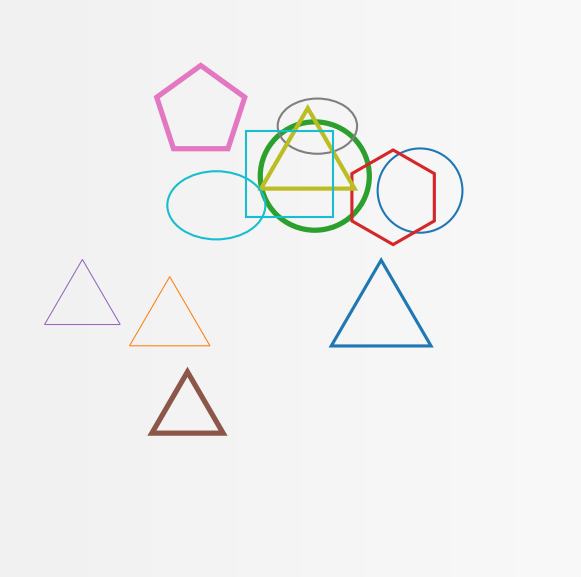[{"shape": "circle", "thickness": 1, "radius": 0.36, "center": [0.723, 0.669]}, {"shape": "triangle", "thickness": 1.5, "radius": 0.5, "center": [0.656, 0.45]}, {"shape": "triangle", "thickness": 0.5, "radius": 0.4, "center": [0.292, 0.44]}, {"shape": "circle", "thickness": 2.5, "radius": 0.47, "center": [0.542, 0.694]}, {"shape": "hexagon", "thickness": 1.5, "radius": 0.41, "center": [0.676, 0.658]}, {"shape": "triangle", "thickness": 0.5, "radius": 0.38, "center": [0.142, 0.475]}, {"shape": "triangle", "thickness": 2.5, "radius": 0.35, "center": [0.323, 0.284]}, {"shape": "pentagon", "thickness": 2.5, "radius": 0.4, "center": [0.345, 0.806]}, {"shape": "oval", "thickness": 1, "radius": 0.34, "center": [0.546, 0.781]}, {"shape": "triangle", "thickness": 2, "radius": 0.46, "center": [0.529, 0.719]}, {"shape": "oval", "thickness": 1, "radius": 0.42, "center": [0.372, 0.644]}, {"shape": "square", "thickness": 1, "radius": 0.37, "center": [0.498, 0.698]}]